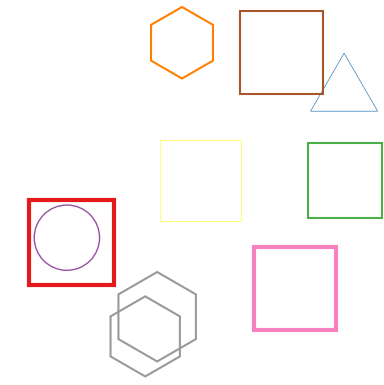[{"shape": "square", "thickness": 3, "radius": 0.55, "center": [0.185, 0.37]}, {"shape": "triangle", "thickness": 0.5, "radius": 0.5, "center": [0.894, 0.761]}, {"shape": "square", "thickness": 1.5, "radius": 0.48, "center": [0.896, 0.531]}, {"shape": "circle", "thickness": 1, "radius": 0.42, "center": [0.174, 0.383]}, {"shape": "hexagon", "thickness": 1.5, "radius": 0.46, "center": [0.473, 0.889]}, {"shape": "square", "thickness": 0.5, "radius": 0.53, "center": [0.521, 0.53]}, {"shape": "square", "thickness": 1.5, "radius": 0.54, "center": [0.731, 0.864]}, {"shape": "square", "thickness": 3, "radius": 0.54, "center": [0.766, 0.251]}, {"shape": "hexagon", "thickness": 1.5, "radius": 0.52, "center": [0.377, 0.126]}, {"shape": "hexagon", "thickness": 1.5, "radius": 0.58, "center": [0.408, 0.177]}]